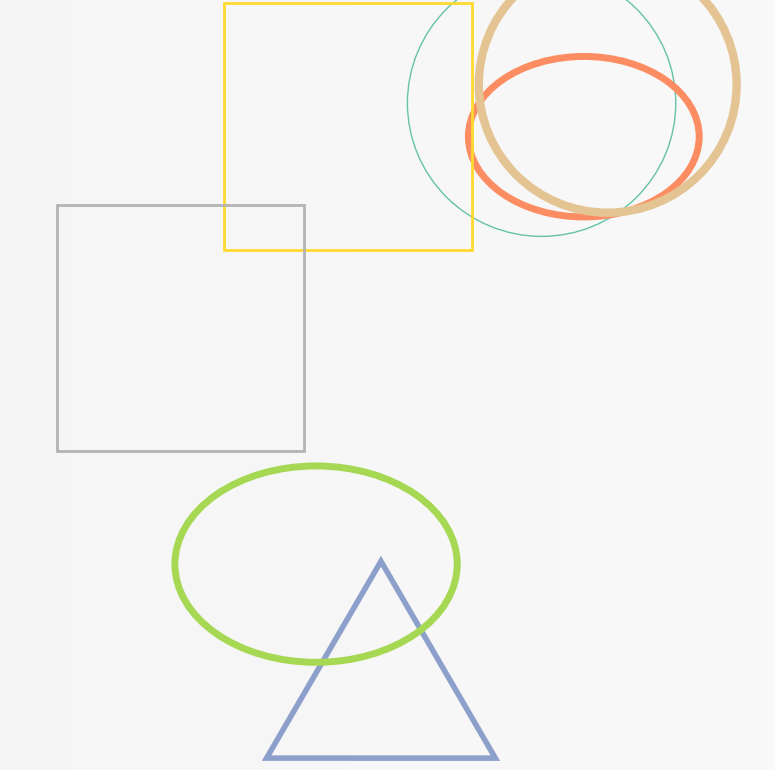[{"shape": "circle", "thickness": 0.5, "radius": 0.87, "center": [0.699, 0.866]}, {"shape": "oval", "thickness": 2.5, "radius": 0.74, "center": [0.753, 0.822]}, {"shape": "triangle", "thickness": 2, "radius": 0.85, "center": [0.492, 0.101]}, {"shape": "oval", "thickness": 2.5, "radius": 0.91, "center": [0.408, 0.267]}, {"shape": "square", "thickness": 1, "radius": 0.8, "center": [0.45, 0.836]}, {"shape": "circle", "thickness": 3, "radius": 0.83, "center": [0.784, 0.89]}, {"shape": "square", "thickness": 1, "radius": 0.8, "center": [0.233, 0.574]}]